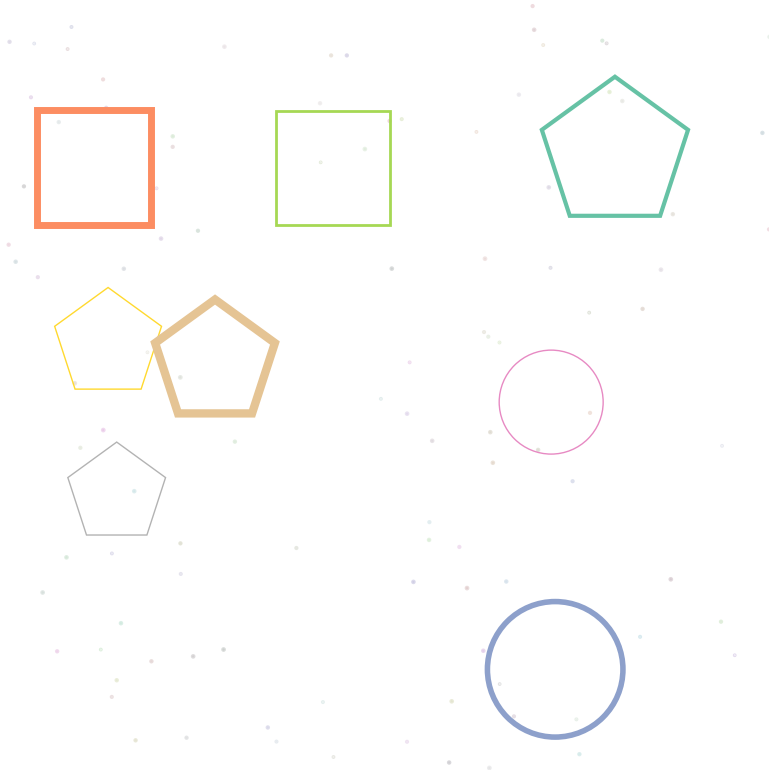[{"shape": "pentagon", "thickness": 1.5, "radius": 0.5, "center": [0.799, 0.801]}, {"shape": "square", "thickness": 2.5, "radius": 0.37, "center": [0.122, 0.783]}, {"shape": "circle", "thickness": 2, "radius": 0.44, "center": [0.721, 0.131]}, {"shape": "circle", "thickness": 0.5, "radius": 0.34, "center": [0.716, 0.478]}, {"shape": "square", "thickness": 1, "radius": 0.37, "center": [0.432, 0.781]}, {"shape": "pentagon", "thickness": 0.5, "radius": 0.36, "center": [0.14, 0.554]}, {"shape": "pentagon", "thickness": 3, "radius": 0.41, "center": [0.279, 0.529]}, {"shape": "pentagon", "thickness": 0.5, "radius": 0.33, "center": [0.152, 0.359]}]